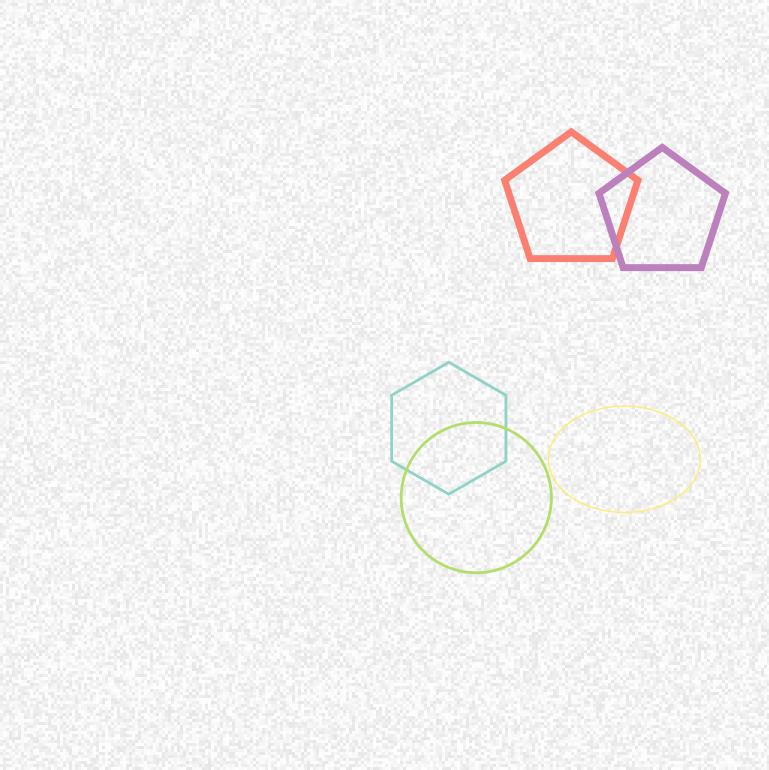[{"shape": "hexagon", "thickness": 1, "radius": 0.43, "center": [0.583, 0.444]}, {"shape": "pentagon", "thickness": 2.5, "radius": 0.45, "center": [0.742, 0.738]}, {"shape": "circle", "thickness": 1, "radius": 0.49, "center": [0.619, 0.354]}, {"shape": "pentagon", "thickness": 2.5, "radius": 0.43, "center": [0.86, 0.722]}, {"shape": "oval", "thickness": 0.5, "radius": 0.49, "center": [0.811, 0.404]}]